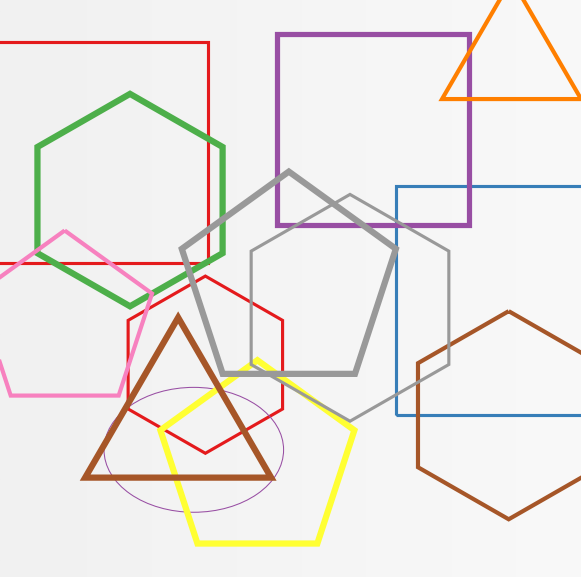[{"shape": "hexagon", "thickness": 1.5, "radius": 0.77, "center": [0.353, 0.368]}, {"shape": "square", "thickness": 1.5, "radius": 0.96, "center": [0.166, 0.735]}, {"shape": "square", "thickness": 1.5, "radius": 0.99, "center": [0.88, 0.479]}, {"shape": "hexagon", "thickness": 3, "radius": 0.92, "center": [0.224, 0.653]}, {"shape": "square", "thickness": 2.5, "radius": 0.82, "center": [0.642, 0.775]}, {"shape": "oval", "thickness": 0.5, "radius": 0.77, "center": [0.333, 0.22]}, {"shape": "triangle", "thickness": 2, "radius": 0.69, "center": [0.88, 0.897]}, {"shape": "pentagon", "thickness": 3, "radius": 0.88, "center": [0.443, 0.2]}, {"shape": "hexagon", "thickness": 2, "radius": 0.9, "center": [0.875, 0.28]}, {"shape": "triangle", "thickness": 3, "radius": 0.92, "center": [0.307, 0.264]}, {"shape": "pentagon", "thickness": 2, "radius": 0.79, "center": [0.111, 0.442]}, {"shape": "hexagon", "thickness": 1.5, "radius": 0.98, "center": [0.602, 0.466]}, {"shape": "pentagon", "thickness": 3, "radius": 0.97, "center": [0.497, 0.508]}]